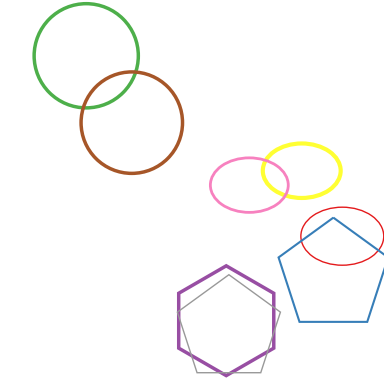[{"shape": "oval", "thickness": 1, "radius": 0.54, "center": [0.889, 0.386]}, {"shape": "pentagon", "thickness": 1.5, "radius": 0.75, "center": [0.866, 0.285]}, {"shape": "circle", "thickness": 2.5, "radius": 0.68, "center": [0.224, 0.855]}, {"shape": "hexagon", "thickness": 2.5, "radius": 0.71, "center": [0.588, 0.167]}, {"shape": "oval", "thickness": 3, "radius": 0.51, "center": [0.784, 0.557]}, {"shape": "circle", "thickness": 2.5, "radius": 0.66, "center": [0.342, 0.681]}, {"shape": "oval", "thickness": 2, "radius": 0.51, "center": [0.648, 0.519]}, {"shape": "pentagon", "thickness": 1, "radius": 0.7, "center": [0.595, 0.146]}]